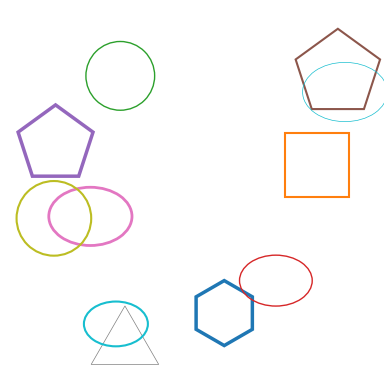[{"shape": "hexagon", "thickness": 2.5, "radius": 0.42, "center": [0.582, 0.187]}, {"shape": "square", "thickness": 1.5, "radius": 0.42, "center": [0.824, 0.571]}, {"shape": "circle", "thickness": 1, "radius": 0.45, "center": [0.312, 0.803]}, {"shape": "oval", "thickness": 1, "radius": 0.47, "center": [0.717, 0.271]}, {"shape": "pentagon", "thickness": 2.5, "radius": 0.51, "center": [0.144, 0.625]}, {"shape": "pentagon", "thickness": 1.5, "radius": 0.58, "center": [0.878, 0.81]}, {"shape": "oval", "thickness": 2, "radius": 0.54, "center": [0.235, 0.438]}, {"shape": "triangle", "thickness": 0.5, "radius": 0.51, "center": [0.324, 0.104]}, {"shape": "circle", "thickness": 1.5, "radius": 0.48, "center": [0.14, 0.433]}, {"shape": "oval", "thickness": 1.5, "radius": 0.42, "center": [0.301, 0.159]}, {"shape": "oval", "thickness": 0.5, "radius": 0.55, "center": [0.896, 0.761]}]